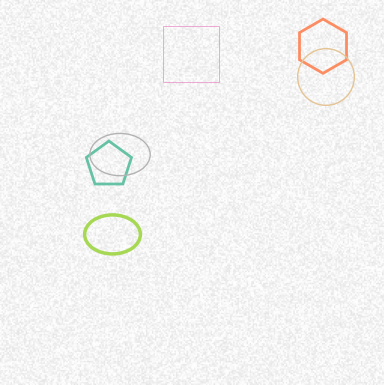[{"shape": "pentagon", "thickness": 2, "radius": 0.31, "center": [0.283, 0.572]}, {"shape": "hexagon", "thickness": 2, "radius": 0.35, "center": [0.839, 0.88]}, {"shape": "square", "thickness": 0.5, "radius": 0.37, "center": [0.496, 0.86]}, {"shape": "oval", "thickness": 2.5, "radius": 0.36, "center": [0.292, 0.391]}, {"shape": "circle", "thickness": 1, "radius": 0.37, "center": [0.847, 0.8]}, {"shape": "oval", "thickness": 1, "radius": 0.39, "center": [0.312, 0.599]}]